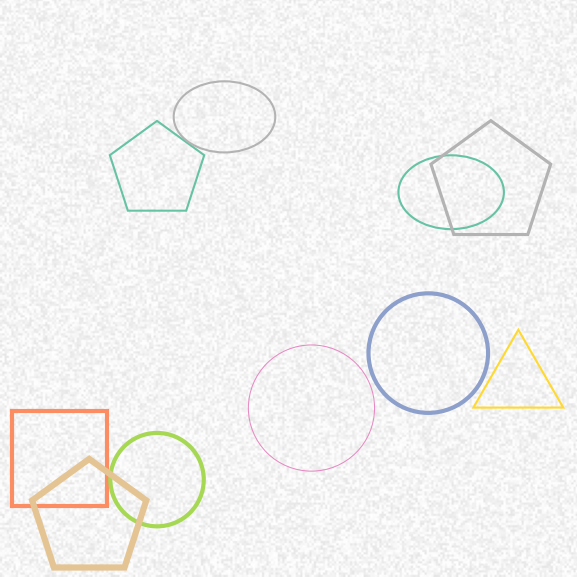[{"shape": "oval", "thickness": 1, "radius": 0.46, "center": [0.781, 0.666]}, {"shape": "pentagon", "thickness": 1, "radius": 0.43, "center": [0.272, 0.704]}, {"shape": "square", "thickness": 2, "radius": 0.41, "center": [0.103, 0.205]}, {"shape": "circle", "thickness": 2, "radius": 0.52, "center": [0.742, 0.388]}, {"shape": "circle", "thickness": 0.5, "radius": 0.55, "center": [0.539, 0.293]}, {"shape": "circle", "thickness": 2, "radius": 0.4, "center": [0.272, 0.169]}, {"shape": "triangle", "thickness": 1, "radius": 0.45, "center": [0.898, 0.338]}, {"shape": "pentagon", "thickness": 3, "radius": 0.52, "center": [0.154, 0.101]}, {"shape": "oval", "thickness": 1, "radius": 0.44, "center": [0.389, 0.797]}, {"shape": "pentagon", "thickness": 1.5, "radius": 0.54, "center": [0.85, 0.681]}]